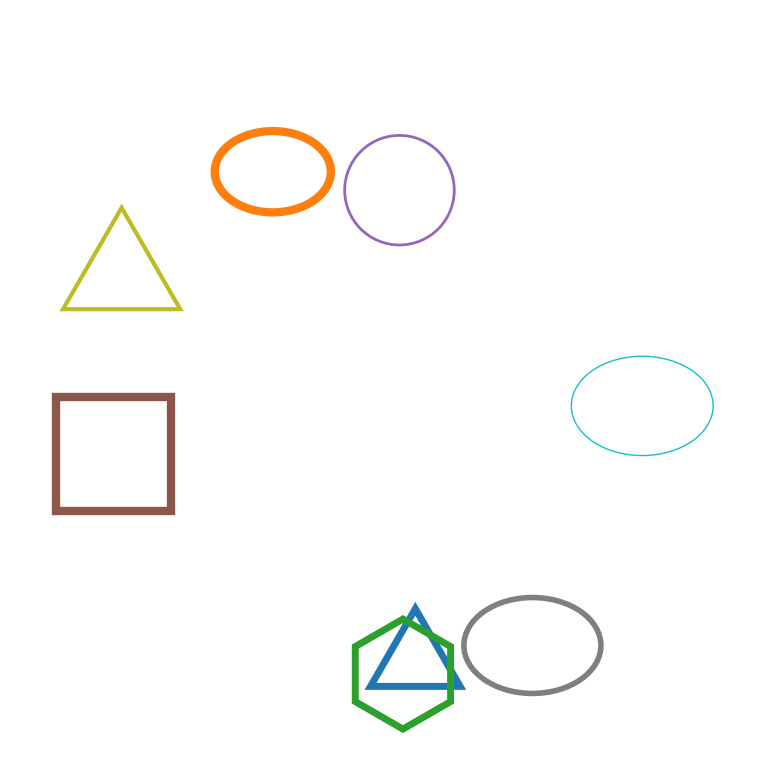[{"shape": "triangle", "thickness": 2.5, "radius": 0.34, "center": [0.539, 0.142]}, {"shape": "oval", "thickness": 3, "radius": 0.38, "center": [0.354, 0.777]}, {"shape": "hexagon", "thickness": 2.5, "radius": 0.36, "center": [0.523, 0.125]}, {"shape": "circle", "thickness": 1, "radius": 0.36, "center": [0.519, 0.753]}, {"shape": "square", "thickness": 3, "radius": 0.37, "center": [0.147, 0.41]}, {"shape": "oval", "thickness": 2, "radius": 0.44, "center": [0.691, 0.162]}, {"shape": "triangle", "thickness": 1.5, "radius": 0.44, "center": [0.158, 0.642]}, {"shape": "oval", "thickness": 0.5, "radius": 0.46, "center": [0.834, 0.473]}]